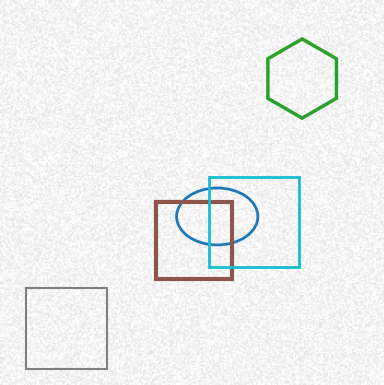[{"shape": "oval", "thickness": 2, "radius": 0.53, "center": [0.564, 0.438]}, {"shape": "hexagon", "thickness": 2.5, "radius": 0.51, "center": [0.785, 0.796]}, {"shape": "square", "thickness": 3, "radius": 0.5, "center": [0.504, 0.376]}, {"shape": "square", "thickness": 1.5, "radius": 0.53, "center": [0.173, 0.146]}, {"shape": "square", "thickness": 2, "radius": 0.58, "center": [0.659, 0.424]}]